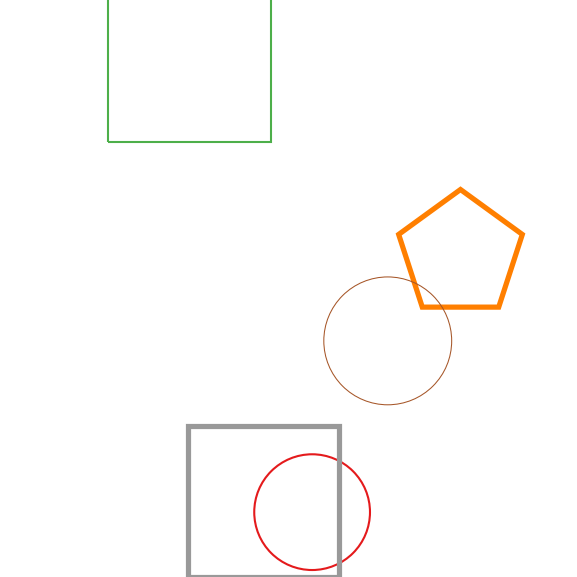[{"shape": "circle", "thickness": 1, "radius": 0.5, "center": [0.54, 0.112]}, {"shape": "square", "thickness": 1, "radius": 0.71, "center": [0.328, 0.895]}, {"shape": "pentagon", "thickness": 2.5, "radius": 0.56, "center": [0.797, 0.558]}, {"shape": "circle", "thickness": 0.5, "radius": 0.55, "center": [0.671, 0.409]}, {"shape": "square", "thickness": 2.5, "radius": 0.65, "center": [0.457, 0.13]}]